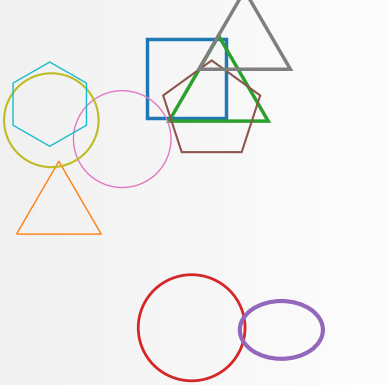[{"shape": "square", "thickness": 2.5, "radius": 0.51, "center": [0.482, 0.796]}, {"shape": "triangle", "thickness": 1, "radius": 0.63, "center": [0.152, 0.455]}, {"shape": "triangle", "thickness": 2.5, "radius": 0.74, "center": [0.564, 0.759]}, {"shape": "circle", "thickness": 2, "radius": 0.69, "center": [0.495, 0.149]}, {"shape": "oval", "thickness": 3, "radius": 0.54, "center": [0.726, 0.143]}, {"shape": "pentagon", "thickness": 1.5, "radius": 0.66, "center": [0.546, 0.711]}, {"shape": "circle", "thickness": 1, "radius": 0.63, "center": [0.315, 0.639]}, {"shape": "triangle", "thickness": 2.5, "radius": 0.68, "center": [0.631, 0.888]}, {"shape": "circle", "thickness": 1.5, "radius": 0.61, "center": [0.132, 0.688]}, {"shape": "hexagon", "thickness": 1, "radius": 0.55, "center": [0.128, 0.729]}]